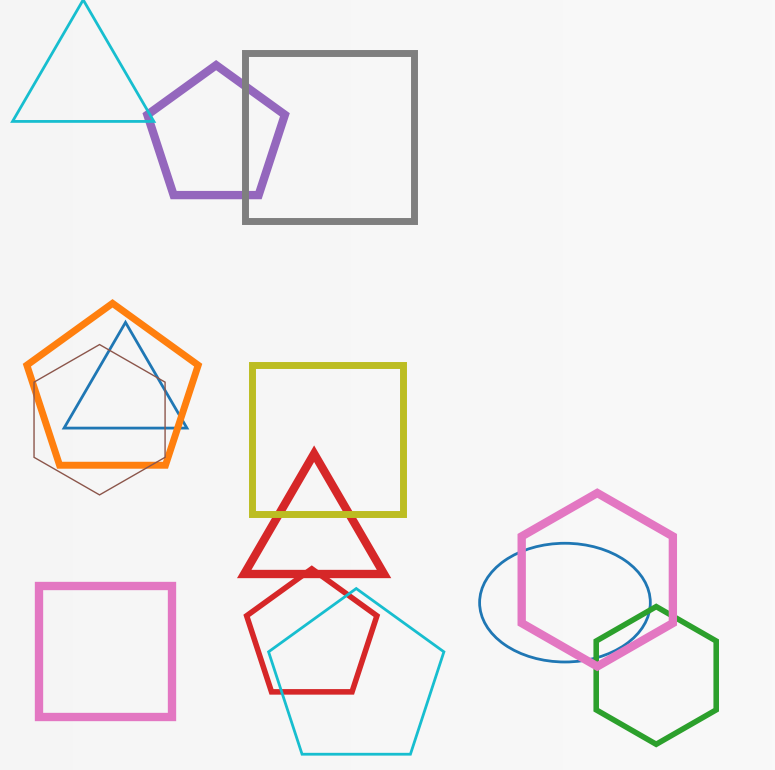[{"shape": "triangle", "thickness": 1, "radius": 0.46, "center": [0.162, 0.49]}, {"shape": "oval", "thickness": 1, "radius": 0.55, "center": [0.729, 0.217]}, {"shape": "pentagon", "thickness": 2.5, "radius": 0.58, "center": [0.145, 0.49]}, {"shape": "hexagon", "thickness": 2, "radius": 0.45, "center": [0.847, 0.123]}, {"shape": "triangle", "thickness": 3, "radius": 0.52, "center": [0.405, 0.307]}, {"shape": "pentagon", "thickness": 2, "radius": 0.44, "center": [0.402, 0.173]}, {"shape": "pentagon", "thickness": 3, "radius": 0.47, "center": [0.279, 0.822]}, {"shape": "hexagon", "thickness": 0.5, "radius": 0.49, "center": [0.128, 0.455]}, {"shape": "square", "thickness": 3, "radius": 0.43, "center": [0.136, 0.154]}, {"shape": "hexagon", "thickness": 3, "radius": 0.56, "center": [0.771, 0.247]}, {"shape": "square", "thickness": 2.5, "radius": 0.55, "center": [0.425, 0.822]}, {"shape": "square", "thickness": 2.5, "radius": 0.49, "center": [0.422, 0.429]}, {"shape": "pentagon", "thickness": 1, "radius": 0.59, "center": [0.46, 0.117]}, {"shape": "triangle", "thickness": 1, "radius": 0.53, "center": [0.107, 0.895]}]